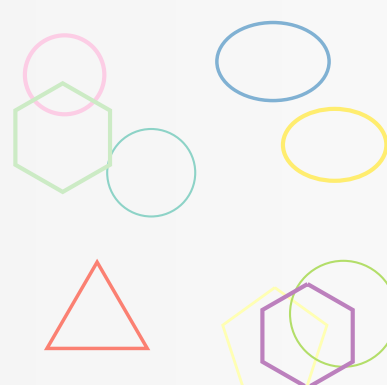[{"shape": "circle", "thickness": 1.5, "radius": 0.57, "center": [0.39, 0.551]}, {"shape": "pentagon", "thickness": 2, "radius": 0.71, "center": [0.709, 0.112]}, {"shape": "triangle", "thickness": 2.5, "radius": 0.75, "center": [0.251, 0.17]}, {"shape": "oval", "thickness": 2.5, "radius": 0.72, "center": [0.704, 0.84]}, {"shape": "circle", "thickness": 1.5, "radius": 0.69, "center": [0.886, 0.185]}, {"shape": "circle", "thickness": 3, "radius": 0.51, "center": [0.167, 0.806]}, {"shape": "hexagon", "thickness": 3, "radius": 0.67, "center": [0.794, 0.128]}, {"shape": "hexagon", "thickness": 3, "radius": 0.71, "center": [0.162, 0.643]}, {"shape": "oval", "thickness": 3, "radius": 0.67, "center": [0.864, 0.624]}]